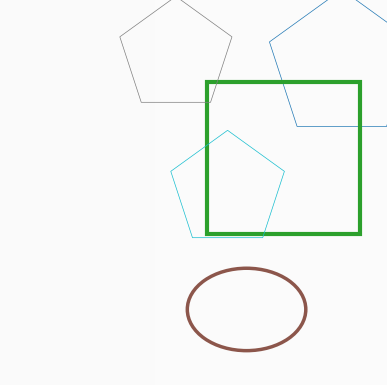[{"shape": "pentagon", "thickness": 0.5, "radius": 0.98, "center": [0.882, 0.83]}, {"shape": "square", "thickness": 3, "radius": 0.99, "center": [0.731, 0.59]}, {"shape": "oval", "thickness": 2.5, "radius": 0.76, "center": [0.636, 0.196]}, {"shape": "pentagon", "thickness": 0.5, "radius": 0.76, "center": [0.454, 0.857]}, {"shape": "pentagon", "thickness": 0.5, "radius": 0.77, "center": [0.587, 0.507]}]